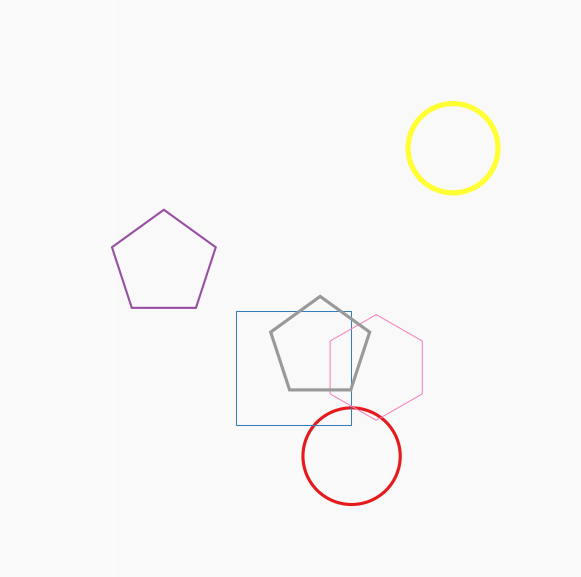[{"shape": "circle", "thickness": 1.5, "radius": 0.42, "center": [0.605, 0.209]}, {"shape": "square", "thickness": 0.5, "radius": 0.49, "center": [0.505, 0.362]}, {"shape": "pentagon", "thickness": 1, "radius": 0.47, "center": [0.282, 0.542]}, {"shape": "circle", "thickness": 2.5, "radius": 0.39, "center": [0.779, 0.742]}, {"shape": "hexagon", "thickness": 0.5, "radius": 0.46, "center": [0.647, 0.363]}, {"shape": "pentagon", "thickness": 1.5, "radius": 0.45, "center": [0.551, 0.396]}]